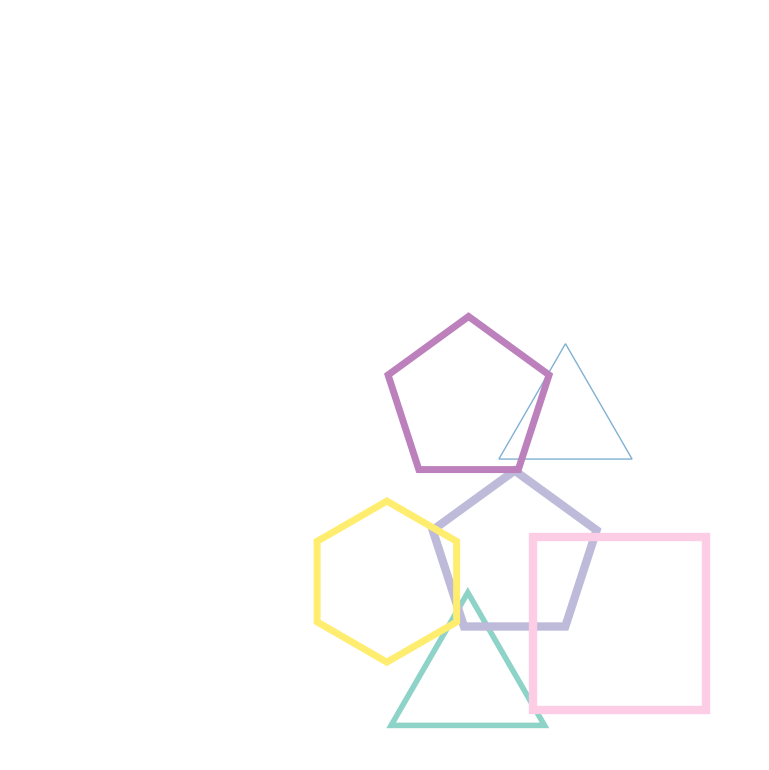[{"shape": "triangle", "thickness": 2, "radius": 0.58, "center": [0.608, 0.115]}, {"shape": "pentagon", "thickness": 3, "radius": 0.56, "center": [0.668, 0.277]}, {"shape": "triangle", "thickness": 0.5, "radius": 0.5, "center": [0.734, 0.454]}, {"shape": "square", "thickness": 3, "radius": 0.56, "center": [0.805, 0.191]}, {"shape": "pentagon", "thickness": 2.5, "radius": 0.55, "center": [0.609, 0.479]}, {"shape": "hexagon", "thickness": 2.5, "radius": 0.52, "center": [0.502, 0.245]}]